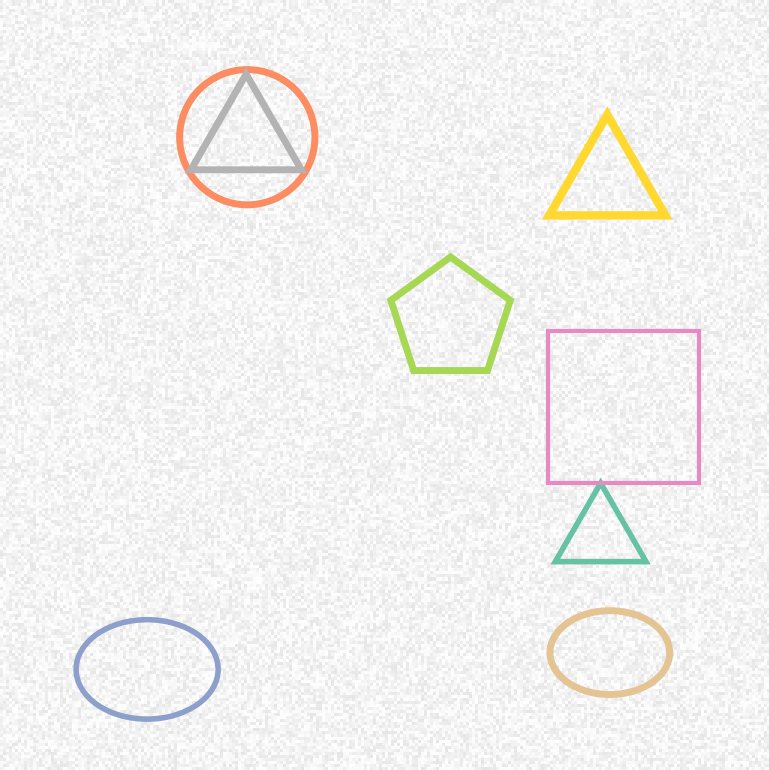[{"shape": "triangle", "thickness": 2, "radius": 0.34, "center": [0.78, 0.305]}, {"shape": "circle", "thickness": 2.5, "radius": 0.44, "center": [0.321, 0.822]}, {"shape": "oval", "thickness": 2, "radius": 0.46, "center": [0.191, 0.131]}, {"shape": "square", "thickness": 1.5, "radius": 0.49, "center": [0.81, 0.471]}, {"shape": "pentagon", "thickness": 2.5, "radius": 0.41, "center": [0.585, 0.585]}, {"shape": "triangle", "thickness": 3, "radius": 0.44, "center": [0.789, 0.764]}, {"shape": "oval", "thickness": 2.5, "radius": 0.39, "center": [0.792, 0.152]}, {"shape": "triangle", "thickness": 2.5, "radius": 0.41, "center": [0.32, 0.821]}]